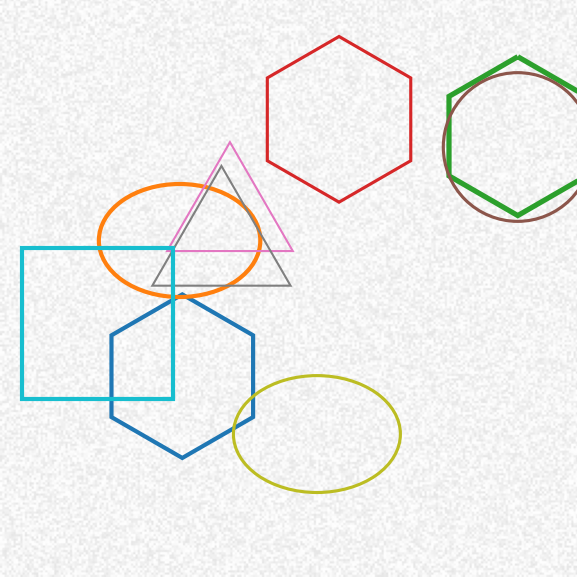[{"shape": "hexagon", "thickness": 2, "radius": 0.71, "center": [0.316, 0.348]}, {"shape": "oval", "thickness": 2, "radius": 0.7, "center": [0.311, 0.583]}, {"shape": "hexagon", "thickness": 2.5, "radius": 0.69, "center": [0.897, 0.763]}, {"shape": "hexagon", "thickness": 1.5, "radius": 0.72, "center": [0.587, 0.793]}, {"shape": "circle", "thickness": 1.5, "radius": 0.64, "center": [0.896, 0.745]}, {"shape": "triangle", "thickness": 1, "radius": 0.63, "center": [0.398, 0.627]}, {"shape": "triangle", "thickness": 1, "radius": 0.69, "center": [0.383, 0.574]}, {"shape": "oval", "thickness": 1.5, "radius": 0.72, "center": [0.549, 0.248]}, {"shape": "square", "thickness": 2, "radius": 0.66, "center": [0.169, 0.439]}]